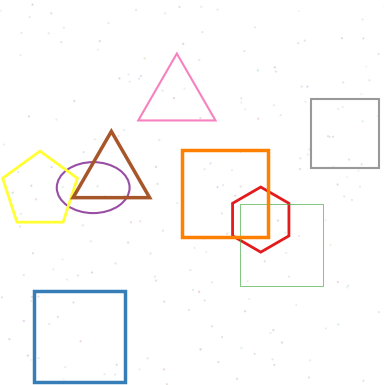[{"shape": "hexagon", "thickness": 2, "radius": 0.42, "center": [0.677, 0.43]}, {"shape": "square", "thickness": 2.5, "radius": 0.59, "center": [0.207, 0.125]}, {"shape": "square", "thickness": 0.5, "radius": 0.53, "center": [0.731, 0.363]}, {"shape": "oval", "thickness": 1.5, "radius": 0.47, "center": [0.242, 0.513]}, {"shape": "square", "thickness": 2.5, "radius": 0.56, "center": [0.584, 0.497]}, {"shape": "pentagon", "thickness": 2, "radius": 0.51, "center": [0.104, 0.505]}, {"shape": "triangle", "thickness": 2.5, "radius": 0.57, "center": [0.289, 0.544]}, {"shape": "triangle", "thickness": 1.5, "radius": 0.58, "center": [0.459, 0.745]}, {"shape": "square", "thickness": 1.5, "radius": 0.45, "center": [0.896, 0.653]}]